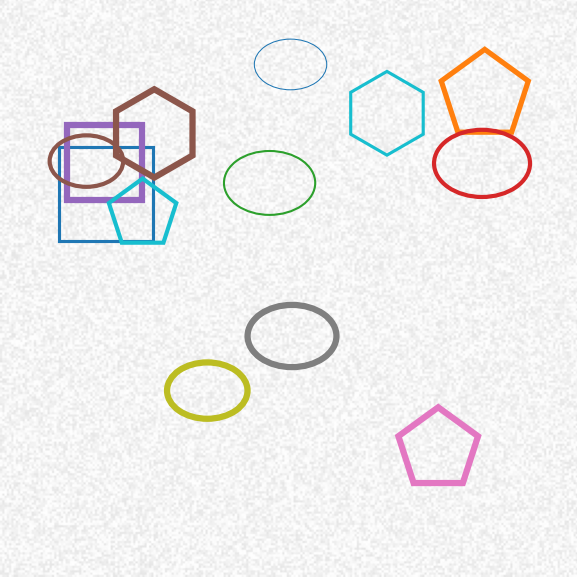[{"shape": "square", "thickness": 1.5, "radius": 0.41, "center": [0.184, 0.664]}, {"shape": "oval", "thickness": 0.5, "radius": 0.31, "center": [0.503, 0.888]}, {"shape": "pentagon", "thickness": 2.5, "radius": 0.4, "center": [0.839, 0.834]}, {"shape": "oval", "thickness": 1, "radius": 0.4, "center": [0.467, 0.682]}, {"shape": "oval", "thickness": 2, "radius": 0.42, "center": [0.835, 0.716]}, {"shape": "square", "thickness": 3, "radius": 0.32, "center": [0.181, 0.718]}, {"shape": "oval", "thickness": 2, "radius": 0.32, "center": [0.15, 0.72]}, {"shape": "hexagon", "thickness": 3, "radius": 0.38, "center": [0.267, 0.768]}, {"shape": "pentagon", "thickness": 3, "radius": 0.36, "center": [0.759, 0.221]}, {"shape": "oval", "thickness": 3, "radius": 0.38, "center": [0.506, 0.417]}, {"shape": "oval", "thickness": 3, "radius": 0.35, "center": [0.359, 0.323]}, {"shape": "pentagon", "thickness": 2, "radius": 0.31, "center": [0.247, 0.629]}, {"shape": "hexagon", "thickness": 1.5, "radius": 0.36, "center": [0.67, 0.803]}]